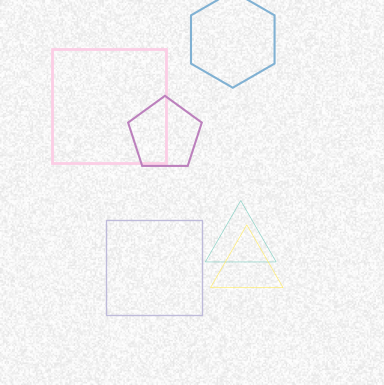[{"shape": "triangle", "thickness": 0.5, "radius": 0.53, "center": [0.625, 0.373]}, {"shape": "square", "thickness": 1, "radius": 0.62, "center": [0.4, 0.305]}, {"shape": "hexagon", "thickness": 1.5, "radius": 0.63, "center": [0.605, 0.898]}, {"shape": "square", "thickness": 2, "radius": 0.74, "center": [0.284, 0.725]}, {"shape": "pentagon", "thickness": 1.5, "radius": 0.5, "center": [0.428, 0.65]}, {"shape": "triangle", "thickness": 0.5, "radius": 0.54, "center": [0.641, 0.307]}]